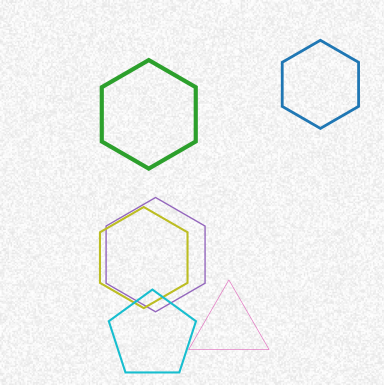[{"shape": "hexagon", "thickness": 2, "radius": 0.57, "center": [0.832, 0.781]}, {"shape": "hexagon", "thickness": 3, "radius": 0.7, "center": [0.386, 0.703]}, {"shape": "hexagon", "thickness": 1, "radius": 0.74, "center": [0.404, 0.339]}, {"shape": "triangle", "thickness": 0.5, "radius": 0.6, "center": [0.594, 0.152]}, {"shape": "hexagon", "thickness": 1.5, "radius": 0.66, "center": [0.373, 0.331]}, {"shape": "pentagon", "thickness": 1.5, "radius": 0.6, "center": [0.396, 0.129]}]